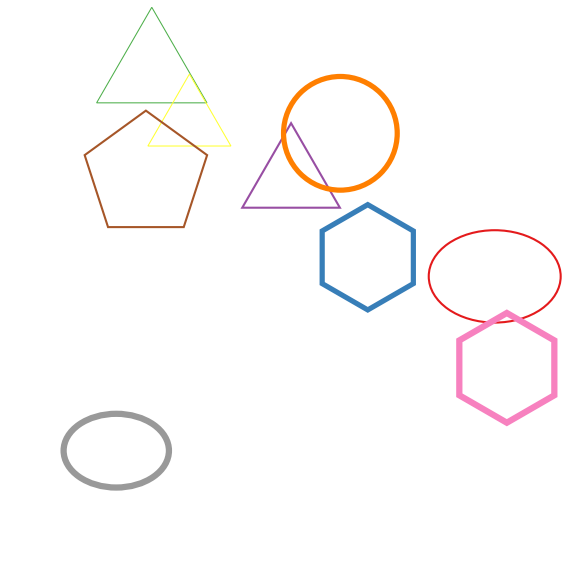[{"shape": "oval", "thickness": 1, "radius": 0.57, "center": [0.857, 0.521]}, {"shape": "hexagon", "thickness": 2.5, "radius": 0.46, "center": [0.637, 0.554]}, {"shape": "triangle", "thickness": 0.5, "radius": 0.55, "center": [0.263, 0.876]}, {"shape": "triangle", "thickness": 1, "radius": 0.49, "center": [0.504, 0.688]}, {"shape": "circle", "thickness": 2.5, "radius": 0.49, "center": [0.589, 0.768]}, {"shape": "triangle", "thickness": 0.5, "radius": 0.42, "center": [0.328, 0.788]}, {"shape": "pentagon", "thickness": 1, "radius": 0.56, "center": [0.253, 0.696]}, {"shape": "hexagon", "thickness": 3, "radius": 0.47, "center": [0.878, 0.362]}, {"shape": "oval", "thickness": 3, "radius": 0.46, "center": [0.201, 0.219]}]